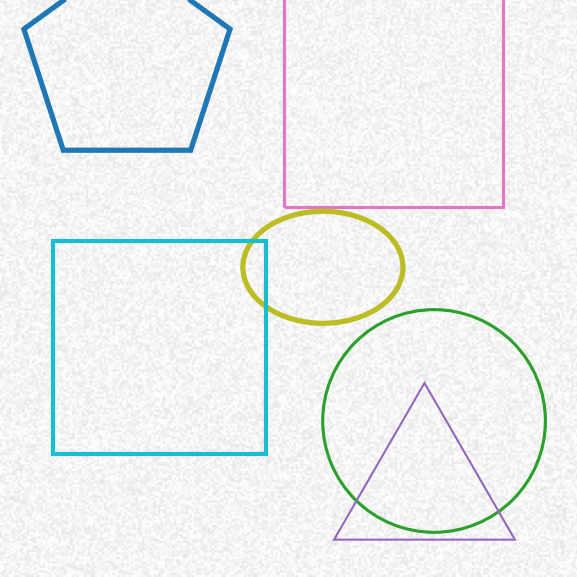[{"shape": "pentagon", "thickness": 2.5, "radius": 0.94, "center": [0.22, 0.891]}, {"shape": "circle", "thickness": 1.5, "radius": 0.96, "center": [0.752, 0.27]}, {"shape": "triangle", "thickness": 1, "radius": 0.9, "center": [0.735, 0.155]}, {"shape": "square", "thickness": 1.5, "radius": 0.95, "center": [0.681, 0.83]}, {"shape": "oval", "thickness": 2.5, "radius": 0.69, "center": [0.559, 0.536]}, {"shape": "square", "thickness": 2, "radius": 0.92, "center": [0.276, 0.397]}]